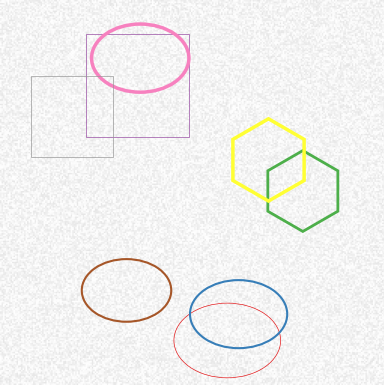[{"shape": "oval", "thickness": 0.5, "radius": 0.69, "center": [0.59, 0.116]}, {"shape": "oval", "thickness": 1.5, "radius": 0.63, "center": [0.62, 0.184]}, {"shape": "hexagon", "thickness": 2, "radius": 0.53, "center": [0.787, 0.504]}, {"shape": "square", "thickness": 0.5, "radius": 0.67, "center": [0.356, 0.778]}, {"shape": "hexagon", "thickness": 2.5, "radius": 0.53, "center": [0.697, 0.585]}, {"shape": "oval", "thickness": 1.5, "radius": 0.58, "center": [0.329, 0.246]}, {"shape": "oval", "thickness": 2.5, "radius": 0.63, "center": [0.364, 0.849]}, {"shape": "square", "thickness": 0.5, "radius": 0.53, "center": [0.187, 0.698]}]